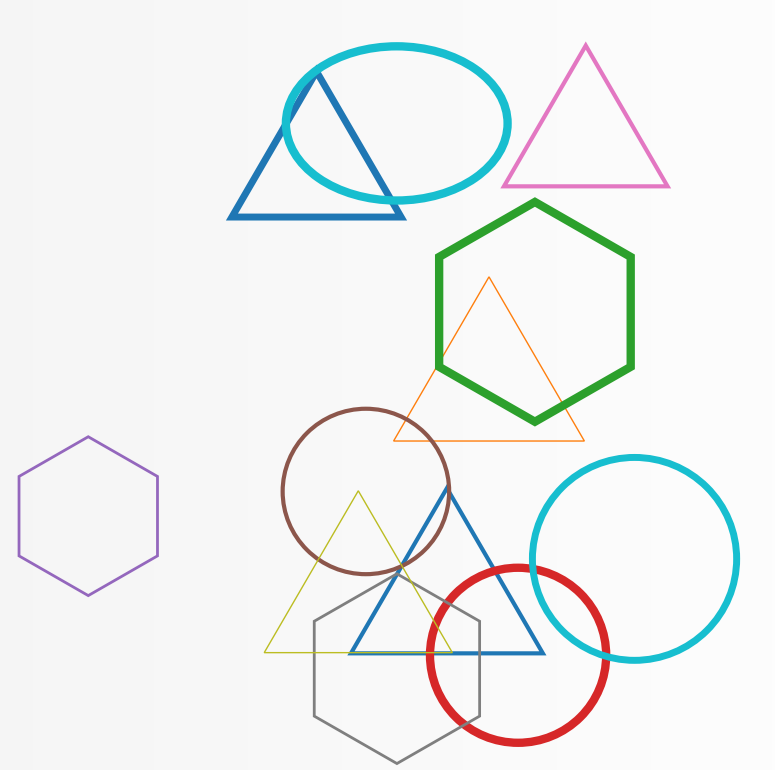[{"shape": "triangle", "thickness": 1.5, "radius": 0.71, "center": [0.577, 0.223]}, {"shape": "triangle", "thickness": 2.5, "radius": 0.63, "center": [0.408, 0.781]}, {"shape": "triangle", "thickness": 0.5, "radius": 0.71, "center": [0.631, 0.498]}, {"shape": "hexagon", "thickness": 3, "radius": 0.71, "center": [0.69, 0.595]}, {"shape": "circle", "thickness": 3, "radius": 0.57, "center": [0.668, 0.149]}, {"shape": "hexagon", "thickness": 1, "radius": 0.52, "center": [0.114, 0.33]}, {"shape": "circle", "thickness": 1.5, "radius": 0.54, "center": [0.472, 0.362]}, {"shape": "triangle", "thickness": 1.5, "radius": 0.61, "center": [0.756, 0.819]}, {"shape": "hexagon", "thickness": 1, "radius": 0.62, "center": [0.512, 0.132]}, {"shape": "triangle", "thickness": 0.5, "radius": 0.7, "center": [0.462, 0.222]}, {"shape": "circle", "thickness": 2.5, "radius": 0.66, "center": [0.819, 0.274]}, {"shape": "oval", "thickness": 3, "radius": 0.72, "center": [0.512, 0.84]}]